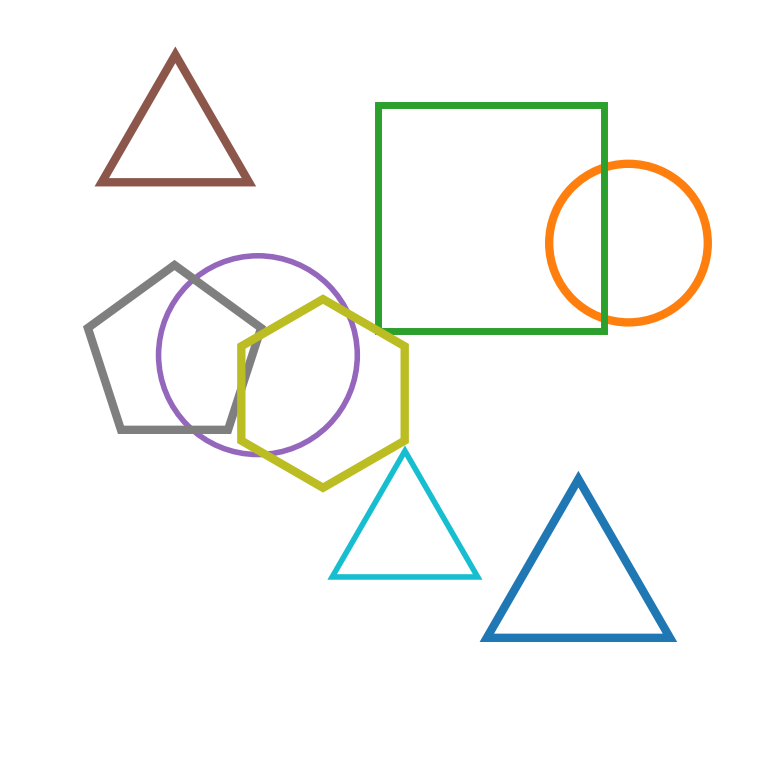[{"shape": "triangle", "thickness": 3, "radius": 0.69, "center": [0.751, 0.24]}, {"shape": "circle", "thickness": 3, "radius": 0.51, "center": [0.816, 0.684]}, {"shape": "square", "thickness": 2.5, "radius": 0.73, "center": [0.638, 0.717]}, {"shape": "circle", "thickness": 2, "radius": 0.65, "center": [0.335, 0.539]}, {"shape": "triangle", "thickness": 3, "radius": 0.55, "center": [0.228, 0.818]}, {"shape": "pentagon", "thickness": 3, "radius": 0.59, "center": [0.227, 0.538]}, {"shape": "hexagon", "thickness": 3, "radius": 0.61, "center": [0.419, 0.489]}, {"shape": "triangle", "thickness": 2, "radius": 0.55, "center": [0.526, 0.305]}]